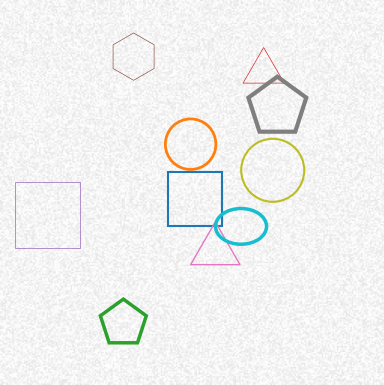[{"shape": "square", "thickness": 1.5, "radius": 0.35, "center": [0.506, 0.484]}, {"shape": "circle", "thickness": 2, "radius": 0.33, "center": [0.495, 0.625]}, {"shape": "pentagon", "thickness": 2.5, "radius": 0.31, "center": [0.32, 0.16]}, {"shape": "triangle", "thickness": 0.5, "radius": 0.31, "center": [0.685, 0.815]}, {"shape": "square", "thickness": 0.5, "radius": 0.42, "center": [0.122, 0.442]}, {"shape": "hexagon", "thickness": 0.5, "radius": 0.31, "center": [0.347, 0.853]}, {"shape": "triangle", "thickness": 1, "radius": 0.37, "center": [0.559, 0.35]}, {"shape": "pentagon", "thickness": 3, "radius": 0.4, "center": [0.72, 0.722]}, {"shape": "circle", "thickness": 1.5, "radius": 0.41, "center": [0.708, 0.558]}, {"shape": "oval", "thickness": 2.5, "radius": 0.33, "center": [0.626, 0.412]}]